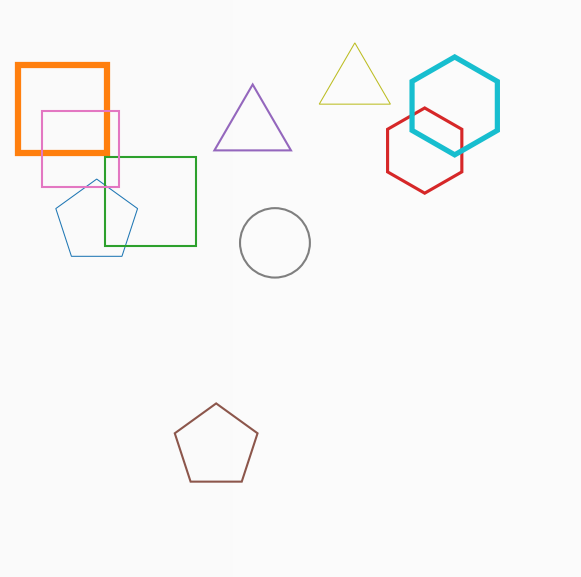[{"shape": "pentagon", "thickness": 0.5, "radius": 0.37, "center": [0.166, 0.615]}, {"shape": "square", "thickness": 3, "radius": 0.38, "center": [0.107, 0.811]}, {"shape": "square", "thickness": 1, "radius": 0.39, "center": [0.259, 0.65]}, {"shape": "hexagon", "thickness": 1.5, "radius": 0.37, "center": [0.731, 0.738]}, {"shape": "triangle", "thickness": 1, "radius": 0.38, "center": [0.435, 0.777]}, {"shape": "pentagon", "thickness": 1, "radius": 0.37, "center": [0.372, 0.226]}, {"shape": "square", "thickness": 1, "radius": 0.33, "center": [0.138, 0.741]}, {"shape": "circle", "thickness": 1, "radius": 0.3, "center": [0.473, 0.579]}, {"shape": "triangle", "thickness": 0.5, "radius": 0.35, "center": [0.61, 0.854]}, {"shape": "hexagon", "thickness": 2.5, "radius": 0.42, "center": [0.782, 0.816]}]